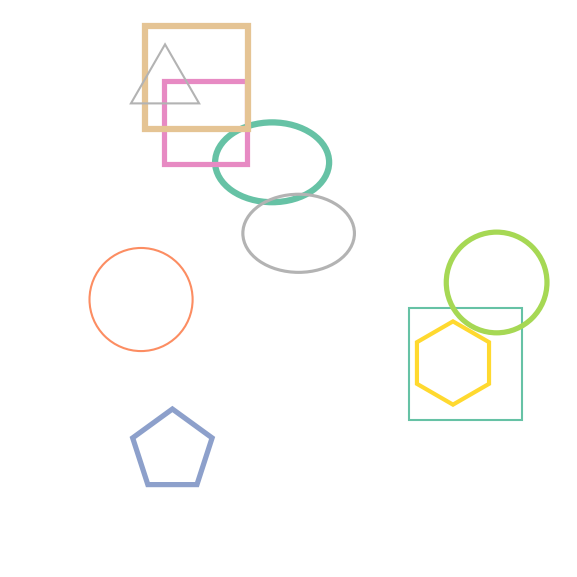[{"shape": "oval", "thickness": 3, "radius": 0.49, "center": [0.471, 0.718]}, {"shape": "square", "thickness": 1, "radius": 0.49, "center": [0.806, 0.368]}, {"shape": "circle", "thickness": 1, "radius": 0.45, "center": [0.244, 0.48]}, {"shape": "pentagon", "thickness": 2.5, "radius": 0.36, "center": [0.299, 0.219]}, {"shape": "square", "thickness": 2.5, "radius": 0.36, "center": [0.356, 0.786]}, {"shape": "circle", "thickness": 2.5, "radius": 0.44, "center": [0.86, 0.51]}, {"shape": "hexagon", "thickness": 2, "radius": 0.36, "center": [0.784, 0.371]}, {"shape": "square", "thickness": 3, "radius": 0.45, "center": [0.34, 0.865]}, {"shape": "triangle", "thickness": 1, "radius": 0.34, "center": [0.286, 0.854]}, {"shape": "oval", "thickness": 1.5, "radius": 0.48, "center": [0.517, 0.595]}]